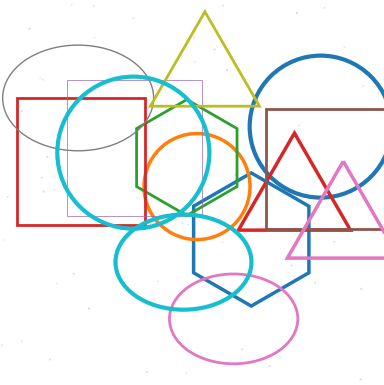[{"shape": "circle", "thickness": 3, "radius": 0.92, "center": [0.833, 0.671]}, {"shape": "hexagon", "thickness": 2.5, "radius": 0.86, "center": [0.653, 0.378]}, {"shape": "circle", "thickness": 2.5, "radius": 0.69, "center": [0.512, 0.515]}, {"shape": "hexagon", "thickness": 2, "radius": 0.75, "center": [0.485, 0.591]}, {"shape": "triangle", "thickness": 2.5, "radius": 0.84, "center": [0.765, 0.486]}, {"shape": "square", "thickness": 2, "radius": 0.83, "center": [0.21, 0.58]}, {"shape": "square", "thickness": 0.5, "radius": 0.88, "center": [0.349, 0.616]}, {"shape": "square", "thickness": 2, "radius": 0.78, "center": [0.847, 0.562]}, {"shape": "triangle", "thickness": 2.5, "radius": 0.84, "center": [0.892, 0.413]}, {"shape": "oval", "thickness": 2, "radius": 0.83, "center": [0.607, 0.172]}, {"shape": "oval", "thickness": 1, "radius": 0.98, "center": [0.203, 0.746]}, {"shape": "triangle", "thickness": 2, "radius": 0.82, "center": [0.532, 0.806]}, {"shape": "circle", "thickness": 3, "radius": 0.99, "center": [0.346, 0.603]}, {"shape": "oval", "thickness": 3, "radius": 0.88, "center": [0.477, 0.319]}]